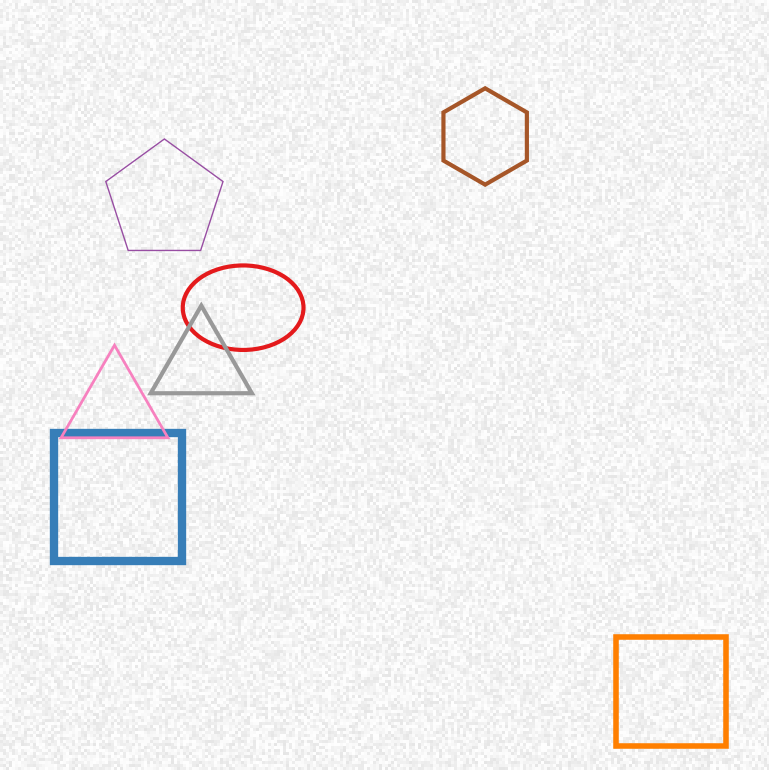[{"shape": "oval", "thickness": 1.5, "radius": 0.39, "center": [0.316, 0.6]}, {"shape": "square", "thickness": 3, "radius": 0.41, "center": [0.153, 0.354]}, {"shape": "pentagon", "thickness": 0.5, "radius": 0.4, "center": [0.214, 0.739]}, {"shape": "square", "thickness": 2, "radius": 0.36, "center": [0.872, 0.102]}, {"shape": "hexagon", "thickness": 1.5, "radius": 0.31, "center": [0.63, 0.823]}, {"shape": "triangle", "thickness": 1, "radius": 0.4, "center": [0.149, 0.472]}, {"shape": "triangle", "thickness": 1.5, "radius": 0.38, "center": [0.261, 0.527]}]